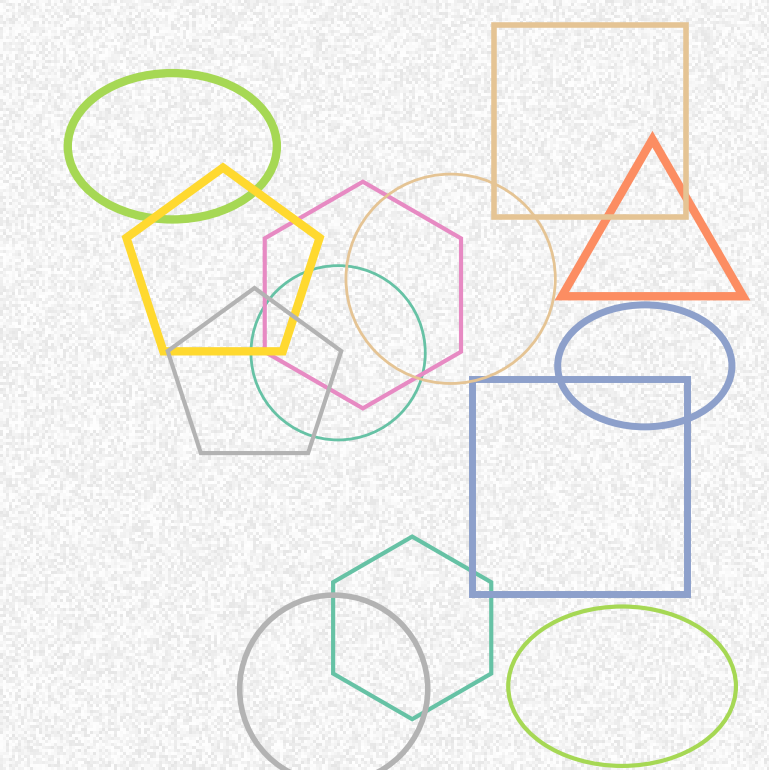[{"shape": "hexagon", "thickness": 1.5, "radius": 0.59, "center": [0.535, 0.185]}, {"shape": "circle", "thickness": 1, "radius": 0.57, "center": [0.439, 0.542]}, {"shape": "triangle", "thickness": 3, "radius": 0.68, "center": [0.847, 0.683]}, {"shape": "square", "thickness": 2.5, "radius": 0.7, "center": [0.753, 0.368]}, {"shape": "oval", "thickness": 2.5, "radius": 0.57, "center": [0.837, 0.525]}, {"shape": "hexagon", "thickness": 1.5, "radius": 0.74, "center": [0.471, 0.617]}, {"shape": "oval", "thickness": 1.5, "radius": 0.74, "center": [0.808, 0.109]}, {"shape": "oval", "thickness": 3, "radius": 0.68, "center": [0.224, 0.81]}, {"shape": "pentagon", "thickness": 3, "radius": 0.66, "center": [0.29, 0.65]}, {"shape": "circle", "thickness": 1, "radius": 0.68, "center": [0.585, 0.638]}, {"shape": "square", "thickness": 2, "radius": 0.62, "center": [0.767, 0.843]}, {"shape": "pentagon", "thickness": 1.5, "radius": 0.59, "center": [0.33, 0.507]}, {"shape": "circle", "thickness": 2, "radius": 0.61, "center": [0.433, 0.105]}]